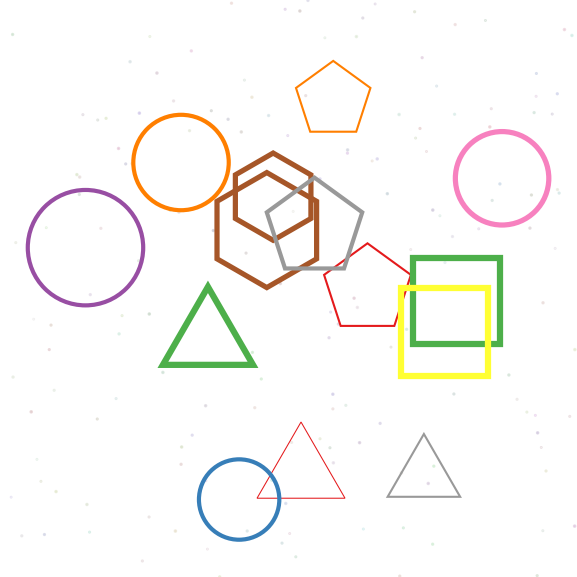[{"shape": "pentagon", "thickness": 1, "radius": 0.4, "center": [0.636, 0.499]}, {"shape": "triangle", "thickness": 0.5, "radius": 0.44, "center": [0.521, 0.18]}, {"shape": "circle", "thickness": 2, "radius": 0.35, "center": [0.414, 0.134]}, {"shape": "triangle", "thickness": 3, "radius": 0.45, "center": [0.36, 0.412]}, {"shape": "square", "thickness": 3, "radius": 0.37, "center": [0.79, 0.478]}, {"shape": "circle", "thickness": 2, "radius": 0.5, "center": [0.148, 0.57]}, {"shape": "pentagon", "thickness": 1, "radius": 0.34, "center": [0.577, 0.826]}, {"shape": "circle", "thickness": 2, "radius": 0.41, "center": [0.313, 0.718]}, {"shape": "square", "thickness": 3, "radius": 0.38, "center": [0.77, 0.424]}, {"shape": "hexagon", "thickness": 2.5, "radius": 0.5, "center": [0.462, 0.601]}, {"shape": "hexagon", "thickness": 2.5, "radius": 0.38, "center": [0.473, 0.659]}, {"shape": "circle", "thickness": 2.5, "radius": 0.4, "center": [0.869, 0.69]}, {"shape": "pentagon", "thickness": 2, "radius": 0.43, "center": [0.545, 0.605]}, {"shape": "triangle", "thickness": 1, "radius": 0.36, "center": [0.734, 0.175]}]